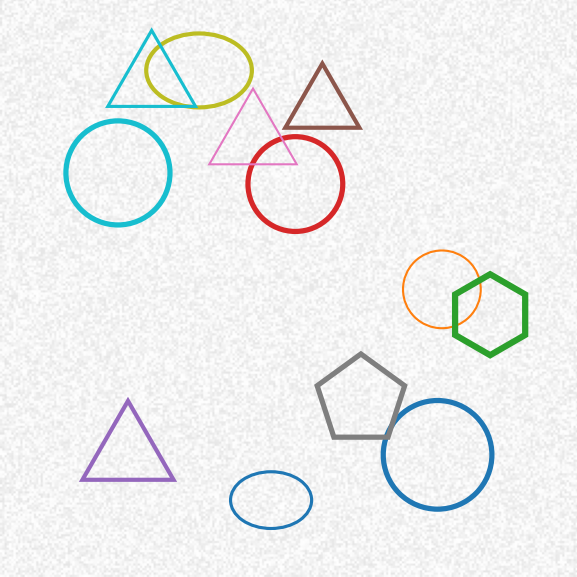[{"shape": "circle", "thickness": 2.5, "radius": 0.47, "center": [0.758, 0.212]}, {"shape": "oval", "thickness": 1.5, "radius": 0.35, "center": [0.469, 0.133]}, {"shape": "circle", "thickness": 1, "radius": 0.34, "center": [0.765, 0.498]}, {"shape": "hexagon", "thickness": 3, "radius": 0.35, "center": [0.849, 0.454]}, {"shape": "circle", "thickness": 2.5, "radius": 0.41, "center": [0.511, 0.68]}, {"shape": "triangle", "thickness": 2, "radius": 0.46, "center": [0.222, 0.214]}, {"shape": "triangle", "thickness": 2, "radius": 0.37, "center": [0.558, 0.815]}, {"shape": "triangle", "thickness": 1, "radius": 0.44, "center": [0.438, 0.758]}, {"shape": "pentagon", "thickness": 2.5, "radius": 0.4, "center": [0.625, 0.307]}, {"shape": "oval", "thickness": 2, "radius": 0.46, "center": [0.345, 0.877]}, {"shape": "triangle", "thickness": 1.5, "radius": 0.44, "center": [0.263, 0.859]}, {"shape": "circle", "thickness": 2.5, "radius": 0.45, "center": [0.204, 0.7]}]